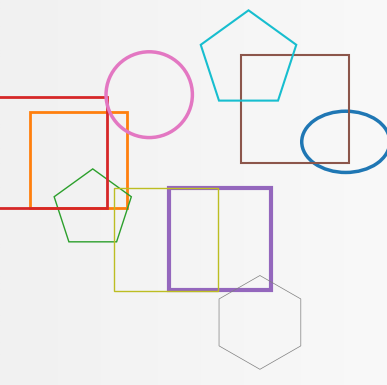[{"shape": "oval", "thickness": 2.5, "radius": 0.57, "center": [0.892, 0.632]}, {"shape": "square", "thickness": 2, "radius": 0.63, "center": [0.203, 0.585]}, {"shape": "pentagon", "thickness": 1, "radius": 0.52, "center": [0.239, 0.457]}, {"shape": "square", "thickness": 2, "radius": 0.72, "center": [0.131, 0.604]}, {"shape": "square", "thickness": 3, "radius": 0.66, "center": [0.568, 0.379]}, {"shape": "square", "thickness": 1.5, "radius": 0.7, "center": [0.761, 0.716]}, {"shape": "circle", "thickness": 2.5, "radius": 0.56, "center": [0.385, 0.754]}, {"shape": "hexagon", "thickness": 0.5, "radius": 0.61, "center": [0.671, 0.163]}, {"shape": "square", "thickness": 1, "radius": 0.67, "center": [0.427, 0.377]}, {"shape": "pentagon", "thickness": 1.5, "radius": 0.65, "center": [0.641, 0.844]}]